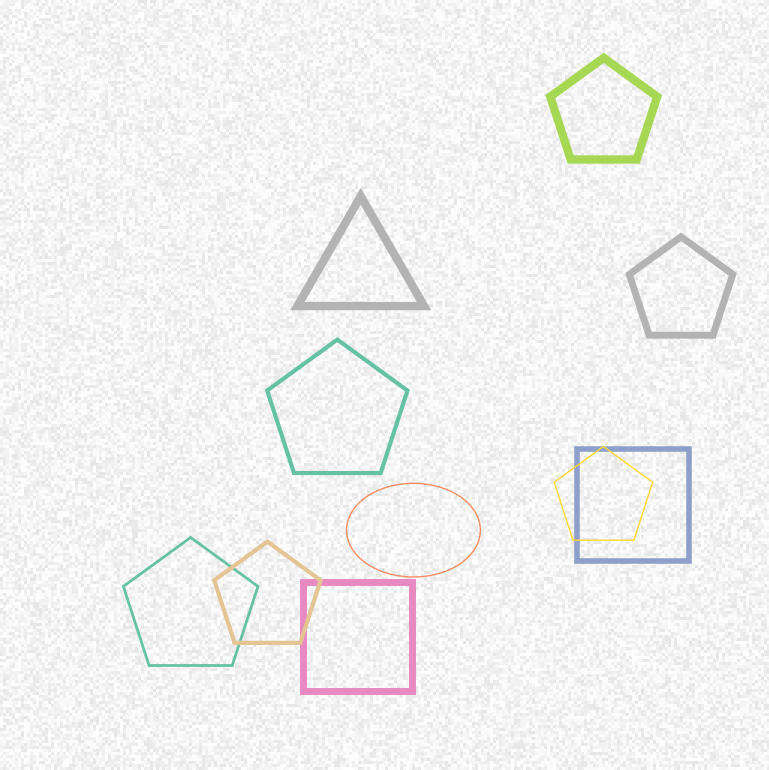[{"shape": "pentagon", "thickness": 1.5, "radius": 0.48, "center": [0.438, 0.463]}, {"shape": "pentagon", "thickness": 1, "radius": 0.46, "center": [0.248, 0.21]}, {"shape": "oval", "thickness": 0.5, "radius": 0.43, "center": [0.537, 0.311]}, {"shape": "square", "thickness": 2, "radius": 0.36, "center": [0.822, 0.344]}, {"shape": "square", "thickness": 2.5, "radius": 0.35, "center": [0.464, 0.173]}, {"shape": "pentagon", "thickness": 3, "radius": 0.36, "center": [0.784, 0.852]}, {"shape": "pentagon", "thickness": 0.5, "radius": 0.34, "center": [0.784, 0.353]}, {"shape": "pentagon", "thickness": 1.5, "radius": 0.36, "center": [0.347, 0.224]}, {"shape": "pentagon", "thickness": 2.5, "radius": 0.35, "center": [0.885, 0.622]}, {"shape": "triangle", "thickness": 3, "radius": 0.48, "center": [0.469, 0.65]}]